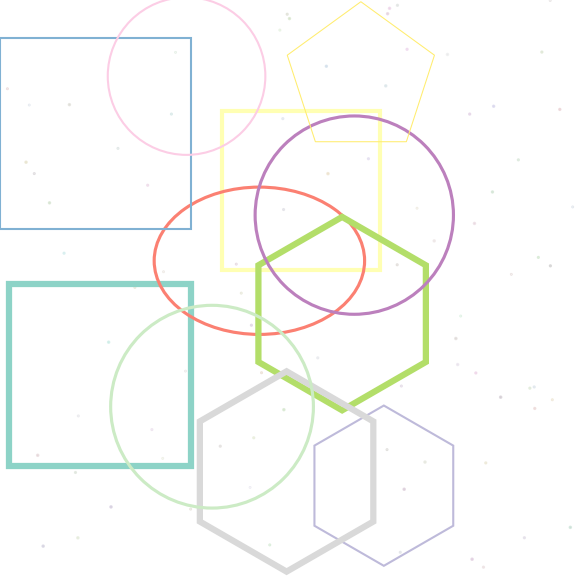[{"shape": "square", "thickness": 3, "radius": 0.79, "center": [0.174, 0.35]}, {"shape": "square", "thickness": 2, "radius": 0.68, "center": [0.521, 0.669]}, {"shape": "hexagon", "thickness": 1, "radius": 0.69, "center": [0.665, 0.158]}, {"shape": "oval", "thickness": 1.5, "radius": 0.91, "center": [0.449, 0.548]}, {"shape": "square", "thickness": 1, "radius": 0.83, "center": [0.166, 0.768]}, {"shape": "hexagon", "thickness": 3, "radius": 0.84, "center": [0.592, 0.456]}, {"shape": "circle", "thickness": 1, "radius": 0.68, "center": [0.323, 0.867]}, {"shape": "hexagon", "thickness": 3, "radius": 0.87, "center": [0.496, 0.183]}, {"shape": "circle", "thickness": 1.5, "radius": 0.86, "center": [0.613, 0.627]}, {"shape": "circle", "thickness": 1.5, "radius": 0.88, "center": [0.367, 0.295]}, {"shape": "pentagon", "thickness": 0.5, "radius": 0.67, "center": [0.625, 0.862]}]